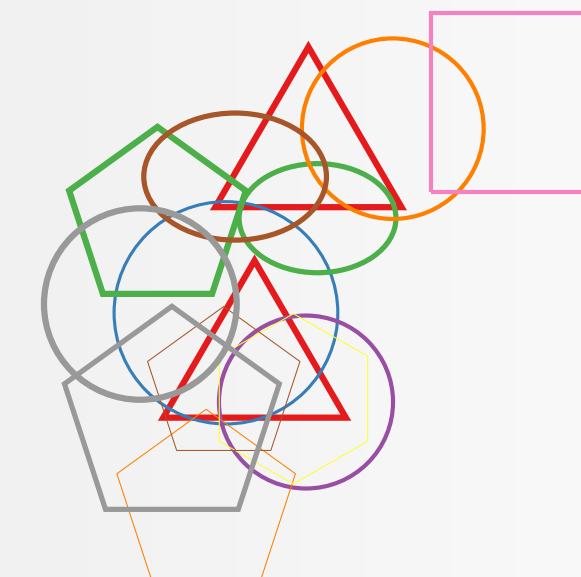[{"shape": "triangle", "thickness": 3, "radius": 0.91, "center": [0.438, 0.367]}, {"shape": "triangle", "thickness": 3, "radius": 0.92, "center": [0.531, 0.733]}, {"shape": "circle", "thickness": 1.5, "radius": 0.96, "center": [0.389, 0.457]}, {"shape": "oval", "thickness": 2.5, "radius": 0.67, "center": [0.546, 0.621]}, {"shape": "pentagon", "thickness": 3, "radius": 0.8, "center": [0.271, 0.62]}, {"shape": "circle", "thickness": 2, "radius": 0.75, "center": [0.526, 0.303]}, {"shape": "pentagon", "thickness": 0.5, "radius": 0.81, "center": [0.355, 0.129]}, {"shape": "circle", "thickness": 2, "radius": 0.78, "center": [0.676, 0.776]}, {"shape": "hexagon", "thickness": 0.5, "radius": 0.74, "center": [0.505, 0.309]}, {"shape": "pentagon", "thickness": 0.5, "radius": 0.69, "center": [0.385, 0.331]}, {"shape": "oval", "thickness": 2.5, "radius": 0.79, "center": [0.405, 0.693]}, {"shape": "square", "thickness": 2, "radius": 0.78, "center": [0.897, 0.822]}, {"shape": "circle", "thickness": 3, "radius": 0.83, "center": [0.241, 0.473]}, {"shape": "pentagon", "thickness": 2.5, "radius": 0.97, "center": [0.296, 0.274]}]